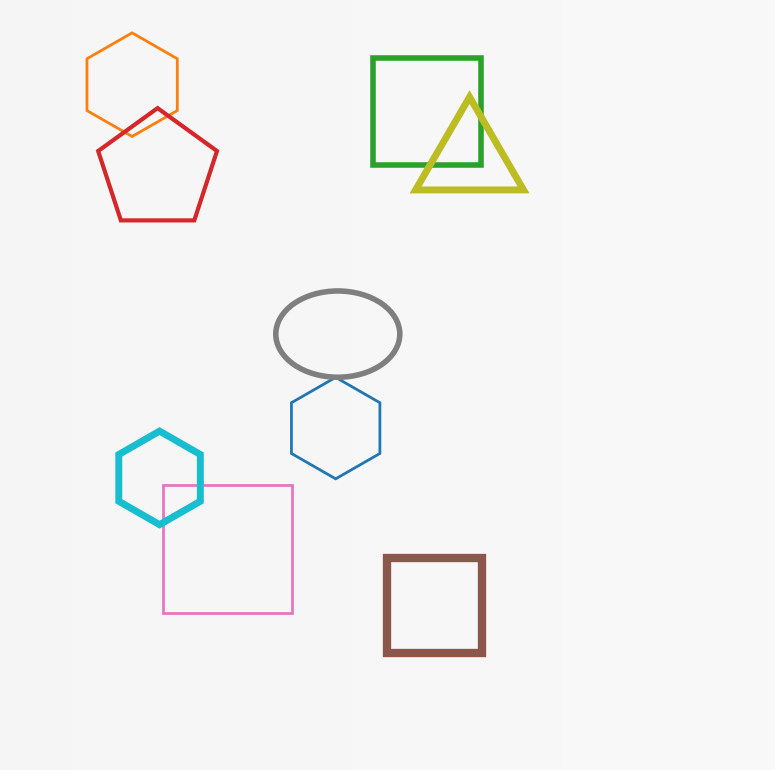[{"shape": "hexagon", "thickness": 1, "radius": 0.33, "center": [0.433, 0.444]}, {"shape": "hexagon", "thickness": 1, "radius": 0.34, "center": [0.17, 0.89]}, {"shape": "square", "thickness": 2, "radius": 0.35, "center": [0.551, 0.855]}, {"shape": "pentagon", "thickness": 1.5, "radius": 0.4, "center": [0.203, 0.779]}, {"shape": "square", "thickness": 3, "radius": 0.31, "center": [0.561, 0.213]}, {"shape": "square", "thickness": 1, "radius": 0.42, "center": [0.294, 0.287]}, {"shape": "oval", "thickness": 2, "radius": 0.4, "center": [0.436, 0.566]}, {"shape": "triangle", "thickness": 2.5, "radius": 0.4, "center": [0.606, 0.794]}, {"shape": "hexagon", "thickness": 2.5, "radius": 0.3, "center": [0.206, 0.379]}]